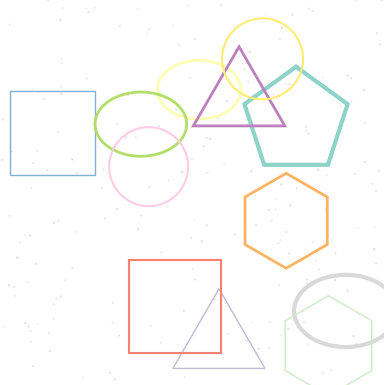[{"shape": "pentagon", "thickness": 3, "radius": 0.7, "center": [0.769, 0.686]}, {"shape": "oval", "thickness": 2, "radius": 0.54, "center": [0.517, 0.767]}, {"shape": "triangle", "thickness": 1, "radius": 0.69, "center": [0.569, 0.112]}, {"shape": "square", "thickness": 1.5, "radius": 0.6, "center": [0.454, 0.205]}, {"shape": "square", "thickness": 1, "radius": 0.55, "center": [0.136, 0.655]}, {"shape": "hexagon", "thickness": 2, "radius": 0.62, "center": [0.743, 0.427]}, {"shape": "oval", "thickness": 2, "radius": 0.6, "center": [0.366, 0.678]}, {"shape": "circle", "thickness": 1.5, "radius": 0.51, "center": [0.386, 0.567]}, {"shape": "oval", "thickness": 3, "radius": 0.67, "center": [0.898, 0.192]}, {"shape": "triangle", "thickness": 2, "radius": 0.69, "center": [0.621, 0.741]}, {"shape": "hexagon", "thickness": 1, "radius": 0.65, "center": [0.853, 0.102]}, {"shape": "circle", "thickness": 1.5, "radius": 0.53, "center": [0.682, 0.847]}]